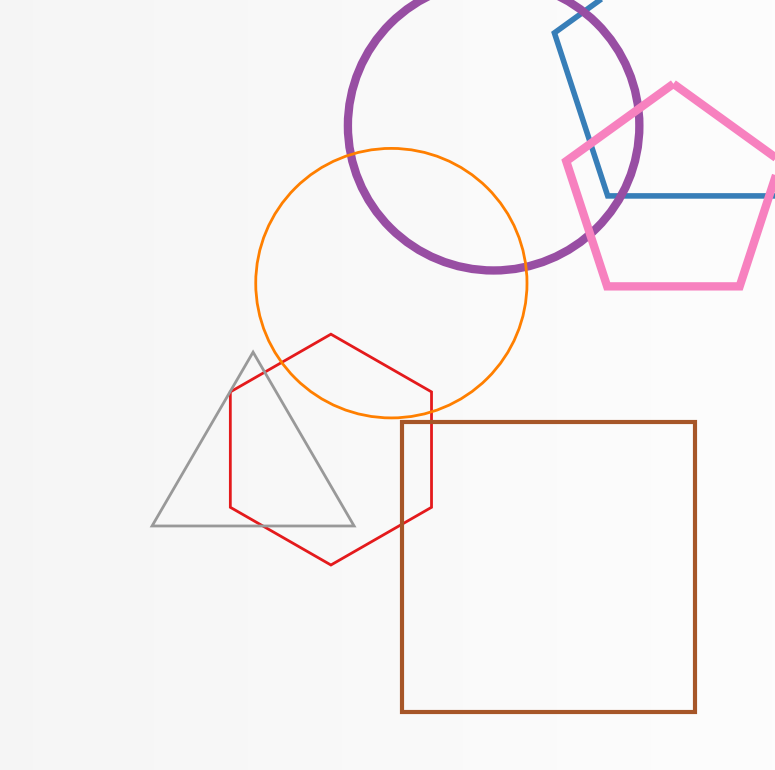[{"shape": "hexagon", "thickness": 1, "radius": 0.75, "center": [0.427, 0.416]}, {"shape": "pentagon", "thickness": 2, "radius": 0.95, "center": [0.895, 0.899]}, {"shape": "circle", "thickness": 3, "radius": 0.94, "center": [0.637, 0.837]}, {"shape": "circle", "thickness": 1, "radius": 0.88, "center": [0.505, 0.632]}, {"shape": "square", "thickness": 1.5, "radius": 0.94, "center": [0.708, 0.264]}, {"shape": "pentagon", "thickness": 3, "radius": 0.73, "center": [0.869, 0.746]}, {"shape": "triangle", "thickness": 1, "radius": 0.75, "center": [0.327, 0.392]}]